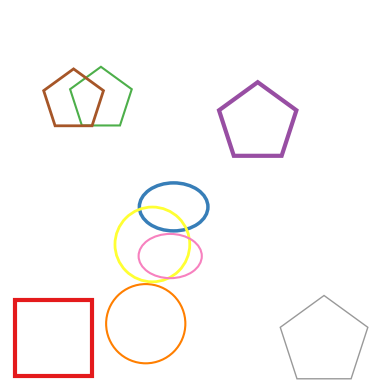[{"shape": "square", "thickness": 3, "radius": 0.49, "center": [0.139, 0.123]}, {"shape": "oval", "thickness": 2.5, "radius": 0.45, "center": [0.451, 0.463]}, {"shape": "pentagon", "thickness": 1.5, "radius": 0.42, "center": [0.262, 0.742]}, {"shape": "pentagon", "thickness": 3, "radius": 0.53, "center": [0.669, 0.681]}, {"shape": "circle", "thickness": 1.5, "radius": 0.51, "center": [0.379, 0.159]}, {"shape": "circle", "thickness": 2, "radius": 0.49, "center": [0.396, 0.365]}, {"shape": "pentagon", "thickness": 2, "radius": 0.41, "center": [0.191, 0.739]}, {"shape": "oval", "thickness": 1.5, "radius": 0.41, "center": [0.442, 0.335]}, {"shape": "pentagon", "thickness": 1, "radius": 0.6, "center": [0.842, 0.113]}]